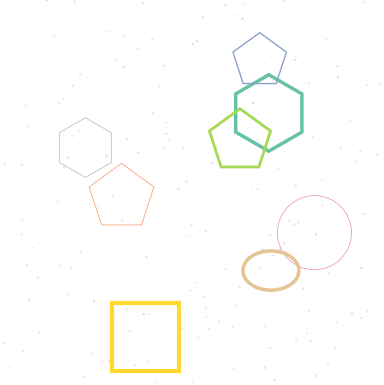[{"shape": "hexagon", "thickness": 2.5, "radius": 0.5, "center": [0.698, 0.707]}, {"shape": "pentagon", "thickness": 0.5, "radius": 0.44, "center": [0.316, 0.487]}, {"shape": "pentagon", "thickness": 1, "radius": 0.37, "center": [0.675, 0.842]}, {"shape": "circle", "thickness": 0.5, "radius": 0.48, "center": [0.817, 0.396]}, {"shape": "pentagon", "thickness": 2, "radius": 0.42, "center": [0.623, 0.634]}, {"shape": "square", "thickness": 3, "radius": 0.44, "center": [0.378, 0.124]}, {"shape": "oval", "thickness": 2.5, "radius": 0.36, "center": [0.704, 0.297]}, {"shape": "hexagon", "thickness": 0.5, "radius": 0.39, "center": [0.222, 0.617]}]